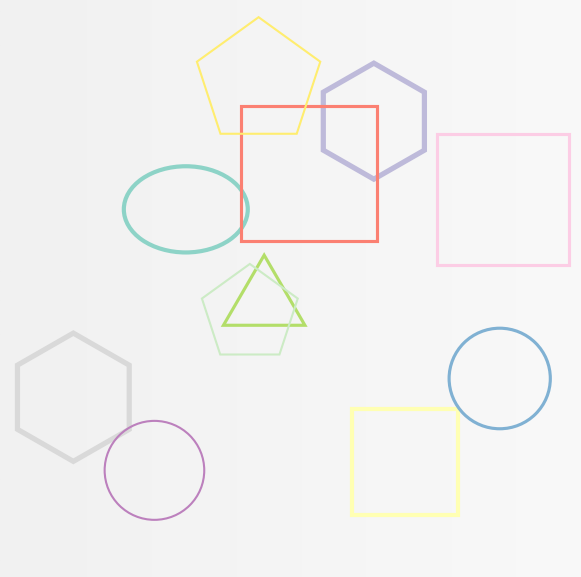[{"shape": "oval", "thickness": 2, "radius": 0.53, "center": [0.32, 0.637]}, {"shape": "square", "thickness": 2, "radius": 0.46, "center": [0.697, 0.199]}, {"shape": "hexagon", "thickness": 2.5, "radius": 0.5, "center": [0.643, 0.789]}, {"shape": "square", "thickness": 1.5, "radius": 0.59, "center": [0.532, 0.699]}, {"shape": "circle", "thickness": 1.5, "radius": 0.44, "center": [0.86, 0.344]}, {"shape": "triangle", "thickness": 1.5, "radius": 0.4, "center": [0.454, 0.476]}, {"shape": "square", "thickness": 1.5, "radius": 0.57, "center": [0.865, 0.654]}, {"shape": "hexagon", "thickness": 2.5, "radius": 0.56, "center": [0.126, 0.311]}, {"shape": "circle", "thickness": 1, "radius": 0.43, "center": [0.266, 0.185]}, {"shape": "pentagon", "thickness": 1, "radius": 0.43, "center": [0.43, 0.455]}, {"shape": "pentagon", "thickness": 1, "radius": 0.56, "center": [0.445, 0.858]}]